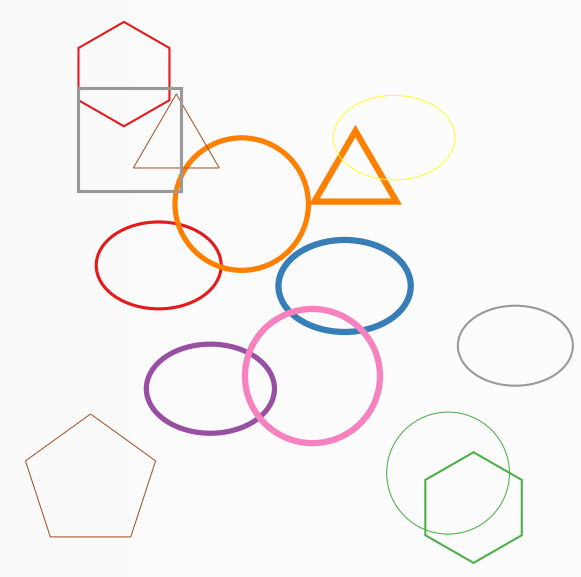[{"shape": "oval", "thickness": 1.5, "radius": 0.54, "center": [0.273, 0.54]}, {"shape": "hexagon", "thickness": 1, "radius": 0.45, "center": [0.213, 0.871]}, {"shape": "oval", "thickness": 3, "radius": 0.57, "center": [0.593, 0.504]}, {"shape": "hexagon", "thickness": 1, "radius": 0.48, "center": [0.815, 0.12]}, {"shape": "circle", "thickness": 0.5, "radius": 0.53, "center": [0.771, 0.18]}, {"shape": "oval", "thickness": 2.5, "radius": 0.55, "center": [0.362, 0.326]}, {"shape": "circle", "thickness": 2.5, "radius": 0.57, "center": [0.416, 0.646]}, {"shape": "triangle", "thickness": 3, "radius": 0.41, "center": [0.612, 0.691]}, {"shape": "oval", "thickness": 0.5, "radius": 0.52, "center": [0.678, 0.761]}, {"shape": "triangle", "thickness": 0.5, "radius": 0.43, "center": [0.303, 0.751]}, {"shape": "pentagon", "thickness": 0.5, "radius": 0.59, "center": [0.156, 0.165]}, {"shape": "circle", "thickness": 3, "radius": 0.58, "center": [0.538, 0.348]}, {"shape": "oval", "thickness": 1, "radius": 0.49, "center": [0.887, 0.401]}, {"shape": "square", "thickness": 1.5, "radius": 0.44, "center": [0.223, 0.758]}]